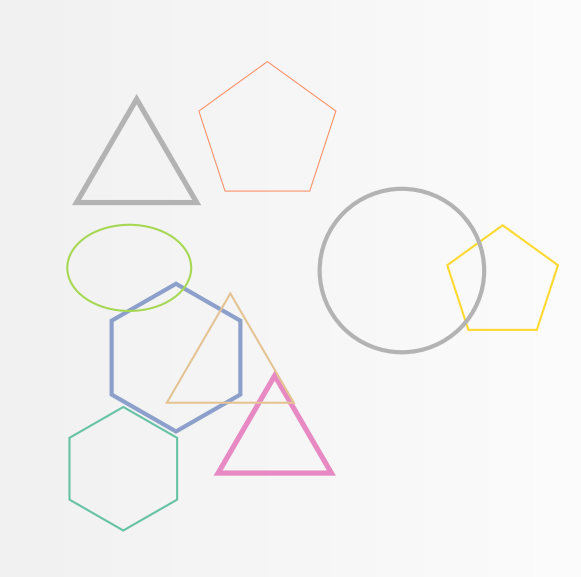[{"shape": "hexagon", "thickness": 1, "radius": 0.53, "center": [0.212, 0.187]}, {"shape": "pentagon", "thickness": 0.5, "radius": 0.62, "center": [0.46, 0.769]}, {"shape": "hexagon", "thickness": 2, "radius": 0.64, "center": [0.303, 0.38]}, {"shape": "triangle", "thickness": 2.5, "radius": 0.56, "center": [0.473, 0.236]}, {"shape": "oval", "thickness": 1, "radius": 0.53, "center": [0.222, 0.535]}, {"shape": "pentagon", "thickness": 1, "radius": 0.5, "center": [0.865, 0.509]}, {"shape": "triangle", "thickness": 1, "radius": 0.63, "center": [0.396, 0.365]}, {"shape": "circle", "thickness": 2, "radius": 0.71, "center": [0.691, 0.531]}, {"shape": "triangle", "thickness": 2.5, "radius": 0.6, "center": [0.235, 0.708]}]